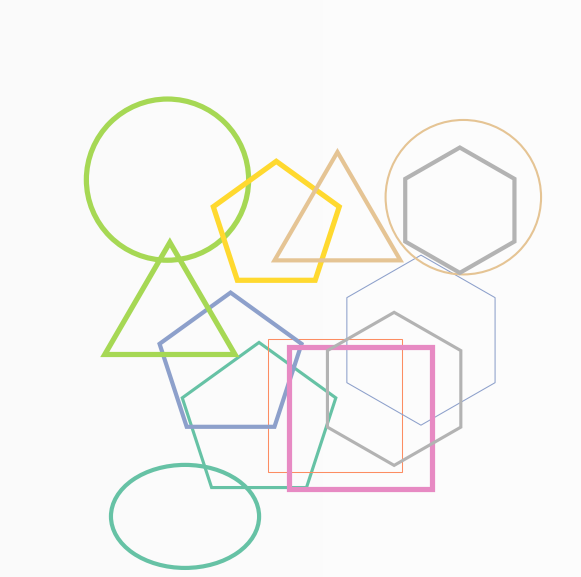[{"shape": "pentagon", "thickness": 1.5, "radius": 0.69, "center": [0.446, 0.267]}, {"shape": "oval", "thickness": 2, "radius": 0.64, "center": [0.318, 0.105]}, {"shape": "square", "thickness": 0.5, "radius": 0.58, "center": [0.576, 0.297]}, {"shape": "pentagon", "thickness": 2, "radius": 0.64, "center": [0.397, 0.364]}, {"shape": "hexagon", "thickness": 0.5, "radius": 0.74, "center": [0.724, 0.41]}, {"shape": "square", "thickness": 2.5, "radius": 0.62, "center": [0.62, 0.276]}, {"shape": "circle", "thickness": 2.5, "radius": 0.7, "center": [0.288, 0.688]}, {"shape": "triangle", "thickness": 2.5, "radius": 0.65, "center": [0.292, 0.45]}, {"shape": "pentagon", "thickness": 2.5, "radius": 0.57, "center": [0.475, 0.606]}, {"shape": "triangle", "thickness": 2, "radius": 0.62, "center": [0.581, 0.611]}, {"shape": "circle", "thickness": 1, "radius": 0.67, "center": [0.797, 0.658]}, {"shape": "hexagon", "thickness": 1.5, "radius": 0.66, "center": [0.678, 0.326]}, {"shape": "hexagon", "thickness": 2, "radius": 0.54, "center": [0.791, 0.635]}]